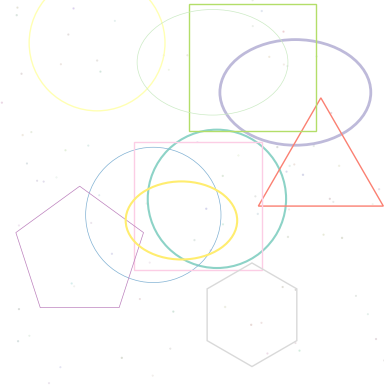[{"shape": "circle", "thickness": 1.5, "radius": 0.9, "center": [0.563, 0.484]}, {"shape": "circle", "thickness": 1, "radius": 0.88, "center": [0.252, 0.889]}, {"shape": "oval", "thickness": 2, "radius": 0.98, "center": [0.767, 0.76]}, {"shape": "triangle", "thickness": 1, "radius": 0.94, "center": [0.833, 0.558]}, {"shape": "circle", "thickness": 0.5, "radius": 0.88, "center": [0.398, 0.442]}, {"shape": "square", "thickness": 1, "radius": 0.83, "center": [0.656, 0.824]}, {"shape": "square", "thickness": 1, "radius": 0.83, "center": [0.515, 0.466]}, {"shape": "hexagon", "thickness": 1, "radius": 0.67, "center": [0.654, 0.182]}, {"shape": "pentagon", "thickness": 0.5, "radius": 0.87, "center": [0.207, 0.342]}, {"shape": "oval", "thickness": 0.5, "radius": 0.98, "center": [0.552, 0.838]}, {"shape": "oval", "thickness": 1.5, "radius": 0.72, "center": [0.471, 0.427]}]